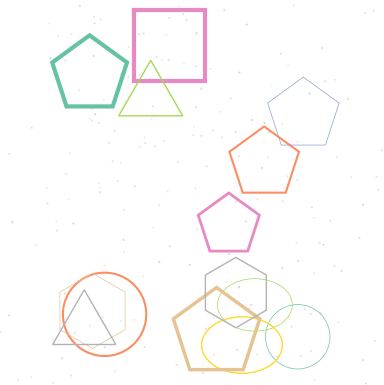[{"shape": "pentagon", "thickness": 3, "radius": 0.51, "center": [0.233, 0.806]}, {"shape": "circle", "thickness": 0.5, "radius": 0.42, "center": [0.773, 0.125]}, {"shape": "circle", "thickness": 1.5, "radius": 0.54, "center": [0.272, 0.184]}, {"shape": "pentagon", "thickness": 1.5, "radius": 0.47, "center": [0.686, 0.576]}, {"shape": "pentagon", "thickness": 0.5, "radius": 0.49, "center": [0.788, 0.702]}, {"shape": "square", "thickness": 3, "radius": 0.46, "center": [0.44, 0.882]}, {"shape": "pentagon", "thickness": 2, "radius": 0.42, "center": [0.594, 0.415]}, {"shape": "oval", "thickness": 0.5, "radius": 0.49, "center": [0.662, 0.208]}, {"shape": "triangle", "thickness": 1, "radius": 0.48, "center": [0.391, 0.747]}, {"shape": "oval", "thickness": 1, "radius": 0.52, "center": [0.629, 0.104]}, {"shape": "pentagon", "thickness": 2.5, "radius": 0.59, "center": [0.562, 0.135]}, {"shape": "hexagon", "thickness": 0.5, "radius": 0.49, "center": [0.24, 0.193]}, {"shape": "hexagon", "thickness": 1, "radius": 0.46, "center": [0.613, 0.24]}, {"shape": "triangle", "thickness": 1, "radius": 0.47, "center": [0.219, 0.153]}]